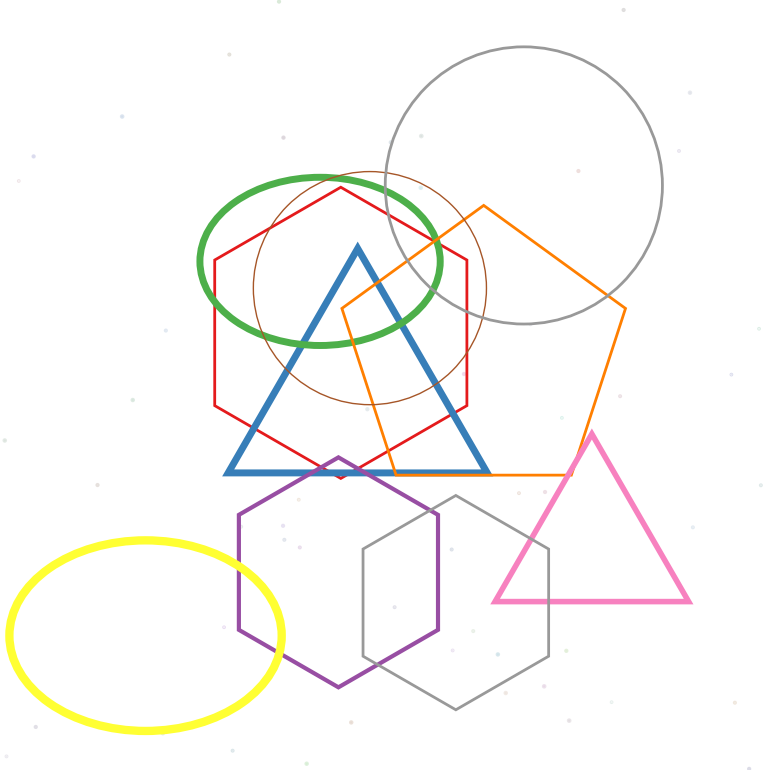[{"shape": "hexagon", "thickness": 1, "radius": 0.95, "center": [0.443, 0.568]}, {"shape": "triangle", "thickness": 2.5, "radius": 0.97, "center": [0.465, 0.483]}, {"shape": "oval", "thickness": 2.5, "radius": 0.78, "center": [0.416, 0.661]}, {"shape": "hexagon", "thickness": 1.5, "radius": 0.75, "center": [0.44, 0.257]}, {"shape": "pentagon", "thickness": 1, "radius": 0.97, "center": [0.628, 0.54]}, {"shape": "oval", "thickness": 3, "radius": 0.88, "center": [0.189, 0.174]}, {"shape": "circle", "thickness": 0.5, "radius": 0.76, "center": [0.48, 0.626]}, {"shape": "triangle", "thickness": 2, "radius": 0.73, "center": [0.769, 0.291]}, {"shape": "hexagon", "thickness": 1, "radius": 0.7, "center": [0.592, 0.217]}, {"shape": "circle", "thickness": 1, "radius": 0.9, "center": [0.68, 0.759]}]